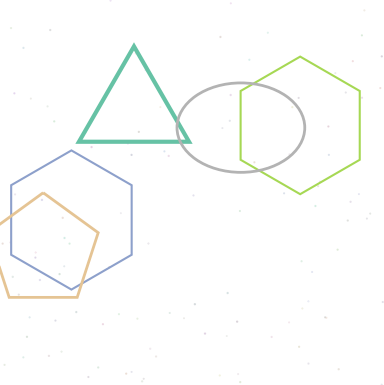[{"shape": "triangle", "thickness": 3, "radius": 0.83, "center": [0.348, 0.714]}, {"shape": "hexagon", "thickness": 1.5, "radius": 0.9, "center": [0.185, 0.429]}, {"shape": "hexagon", "thickness": 1.5, "radius": 0.89, "center": [0.78, 0.674]}, {"shape": "pentagon", "thickness": 2, "radius": 0.75, "center": [0.112, 0.349]}, {"shape": "oval", "thickness": 2, "radius": 0.83, "center": [0.626, 0.668]}]